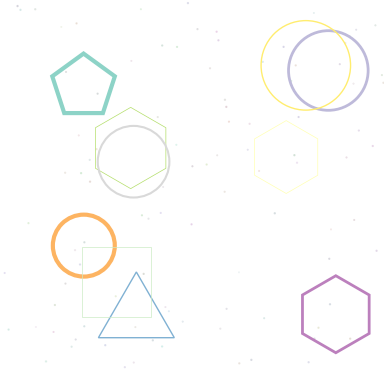[{"shape": "pentagon", "thickness": 3, "radius": 0.43, "center": [0.217, 0.775]}, {"shape": "hexagon", "thickness": 0.5, "radius": 0.47, "center": [0.743, 0.592]}, {"shape": "circle", "thickness": 2, "radius": 0.52, "center": [0.853, 0.817]}, {"shape": "triangle", "thickness": 1, "radius": 0.57, "center": [0.354, 0.18]}, {"shape": "circle", "thickness": 3, "radius": 0.4, "center": [0.218, 0.362]}, {"shape": "hexagon", "thickness": 0.5, "radius": 0.53, "center": [0.339, 0.616]}, {"shape": "circle", "thickness": 1.5, "radius": 0.47, "center": [0.347, 0.58]}, {"shape": "hexagon", "thickness": 2, "radius": 0.5, "center": [0.872, 0.184]}, {"shape": "square", "thickness": 0.5, "radius": 0.45, "center": [0.303, 0.268]}, {"shape": "circle", "thickness": 1, "radius": 0.58, "center": [0.794, 0.83]}]